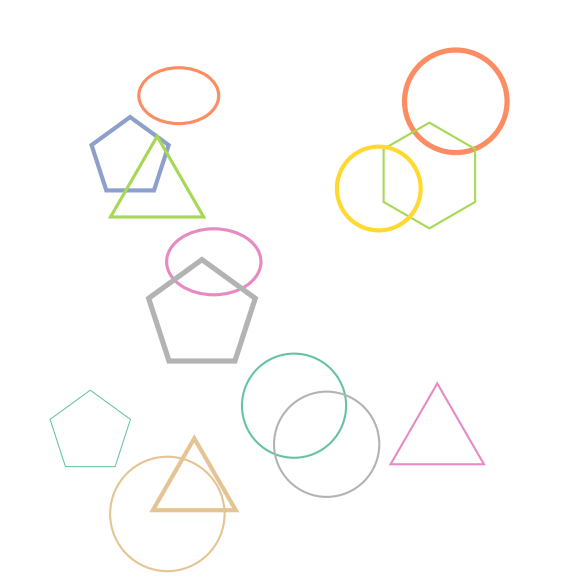[{"shape": "pentagon", "thickness": 0.5, "radius": 0.37, "center": [0.156, 0.25]}, {"shape": "circle", "thickness": 1, "radius": 0.45, "center": [0.509, 0.297]}, {"shape": "oval", "thickness": 1.5, "radius": 0.35, "center": [0.31, 0.833]}, {"shape": "circle", "thickness": 2.5, "radius": 0.44, "center": [0.789, 0.824]}, {"shape": "pentagon", "thickness": 2, "radius": 0.35, "center": [0.225, 0.726]}, {"shape": "triangle", "thickness": 1, "radius": 0.47, "center": [0.757, 0.242]}, {"shape": "oval", "thickness": 1.5, "radius": 0.41, "center": [0.37, 0.546]}, {"shape": "triangle", "thickness": 1.5, "radius": 0.47, "center": [0.272, 0.67]}, {"shape": "hexagon", "thickness": 1, "radius": 0.46, "center": [0.744, 0.695]}, {"shape": "circle", "thickness": 2, "radius": 0.36, "center": [0.656, 0.673]}, {"shape": "circle", "thickness": 1, "radius": 0.5, "center": [0.29, 0.109]}, {"shape": "triangle", "thickness": 2, "radius": 0.41, "center": [0.336, 0.157]}, {"shape": "pentagon", "thickness": 2.5, "radius": 0.49, "center": [0.35, 0.453]}, {"shape": "circle", "thickness": 1, "radius": 0.46, "center": [0.566, 0.23]}]